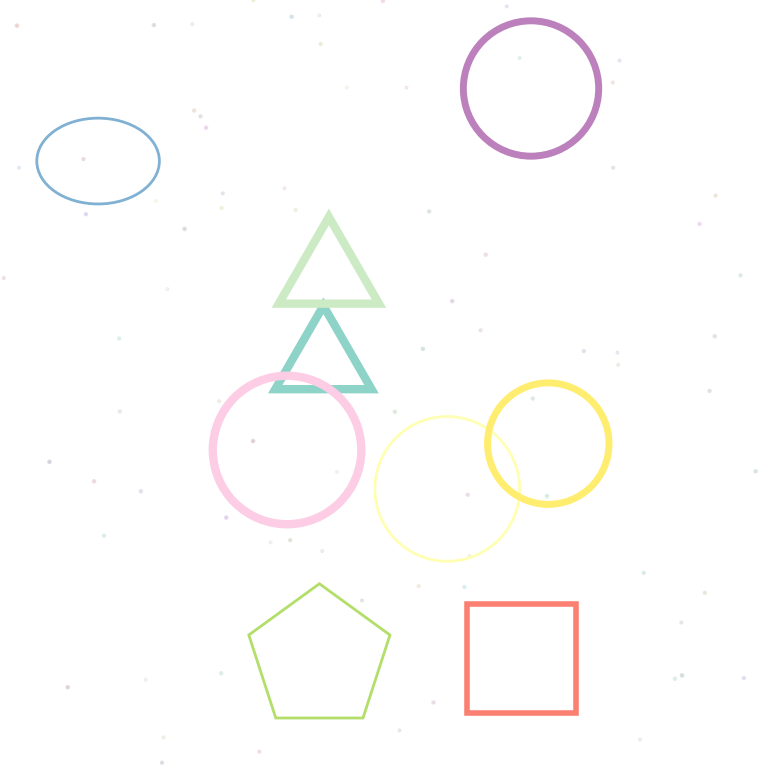[{"shape": "triangle", "thickness": 3, "radius": 0.36, "center": [0.42, 0.531]}, {"shape": "circle", "thickness": 1, "radius": 0.47, "center": [0.581, 0.365]}, {"shape": "square", "thickness": 2, "radius": 0.35, "center": [0.677, 0.144]}, {"shape": "oval", "thickness": 1, "radius": 0.4, "center": [0.127, 0.791]}, {"shape": "pentagon", "thickness": 1, "radius": 0.48, "center": [0.415, 0.146]}, {"shape": "circle", "thickness": 3, "radius": 0.48, "center": [0.373, 0.416]}, {"shape": "circle", "thickness": 2.5, "radius": 0.44, "center": [0.69, 0.885]}, {"shape": "triangle", "thickness": 3, "radius": 0.38, "center": [0.427, 0.643]}, {"shape": "circle", "thickness": 2.5, "radius": 0.39, "center": [0.712, 0.424]}]